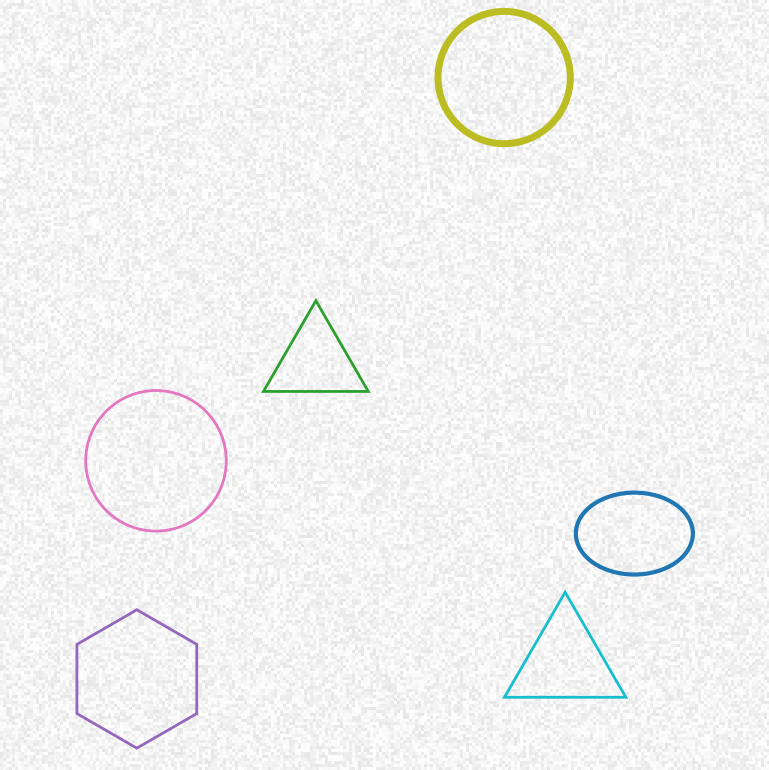[{"shape": "oval", "thickness": 1.5, "radius": 0.38, "center": [0.824, 0.307]}, {"shape": "triangle", "thickness": 1, "radius": 0.39, "center": [0.41, 0.531]}, {"shape": "hexagon", "thickness": 1, "radius": 0.45, "center": [0.178, 0.118]}, {"shape": "circle", "thickness": 1, "radius": 0.46, "center": [0.203, 0.402]}, {"shape": "circle", "thickness": 2.5, "radius": 0.43, "center": [0.655, 0.899]}, {"shape": "triangle", "thickness": 1, "radius": 0.45, "center": [0.734, 0.14]}]